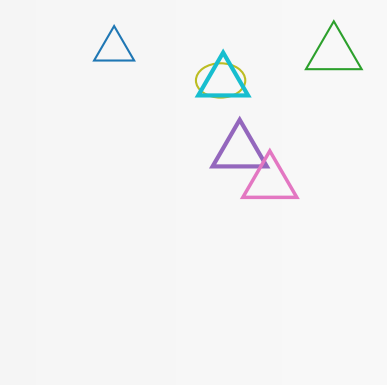[{"shape": "triangle", "thickness": 1.5, "radius": 0.3, "center": [0.295, 0.873]}, {"shape": "triangle", "thickness": 1.5, "radius": 0.41, "center": [0.861, 0.862]}, {"shape": "triangle", "thickness": 3, "radius": 0.4, "center": [0.619, 0.608]}, {"shape": "triangle", "thickness": 2.5, "radius": 0.4, "center": [0.696, 0.528]}, {"shape": "oval", "thickness": 1.5, "radius": 0.32, "center": [0.569, 0.791]}, {"shape": "triangle", "thickness": 3, "radius": 0.37, "center": [0.576, 0.789]}]